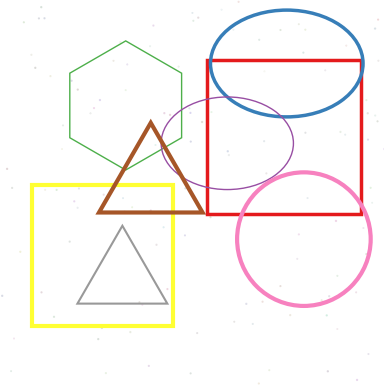[{"shape": "square", "thickness": 2.5, "radius": 1.0, "center": [0.737, 0.645]}, {"shape": "oval", "thickness": 2.5, "radius": 0.99, "center": [0.745, 0.835]}, {"shape": "hexagon", "thickness": 1, "radius": 0.84, "center": [0.327, 0.726]}, {"shape": "oval", "thickness": 1, "radius": 0.86, "center": [0.59, 0.628]}, {"shape": "square", "thickness": 3, "radius": 0.91, "center": [0.267, 0.336]}, {"shape": "triangle", "thickness": 3, "radius": 0.78, "center": [0.392, 0.526]}, {"shape": "circle", "thickness": 3, "radius": 0.87, "center": [0.789, 0.379]}, {"shape": "triangle", "thickness": 1.5, "radius": 0.67, "center": [0.318, 0.279]}]